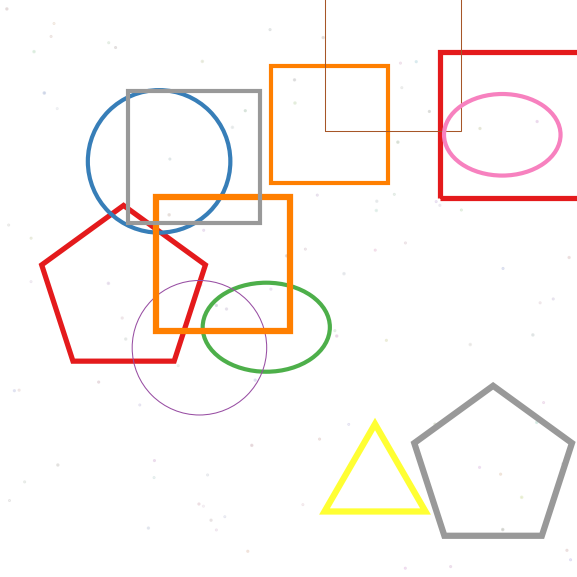[{"shape": "square", "thickness": 2.5, "radius": 0.63, "center": [0.889, 0.783]}, {"shape": "pentagon", "thickness": 2.5, "radius": 0.75, "center": [0.214, 0.494]}, {"shape": "circle", "thickness": 2, "radius": 0.62, "center": [0.275, 0.72]}, {"shape": "oval", "thickness": 2, "radius": 0.55, "center": [0.461, 0.433]}, {"shape": "circle", "thickness": 0.5, "radius": 0.58, "center": [0.345, 0.397]}, {"shape": "square", "thickness": 3, "radius": 0.58, "center": [0.386, 0.542]}, {"shape": "square", "thickness": 2, "radius": 0.51, "center": [0.571, 0.783]}, {"shape": "triangle", "thickness": 3, "radius": 0.51, "center": [0.649, 0.164]}, {"shape": "square", "thickness": 0.5, "radius": 0.59, "center": [0.68, 0.891]}, {"shape": "oval", "thickness": 2, "radius": 0.5, "center": [0.87, 0.766]}, {"shape": "pentagon", "thickness": 3, "radius": 0.72, "center": [0.854, 0.188]}, {"shape": "square", "thickness": 2, "radius": 0.57, "center": [0.337, 0.727]}]